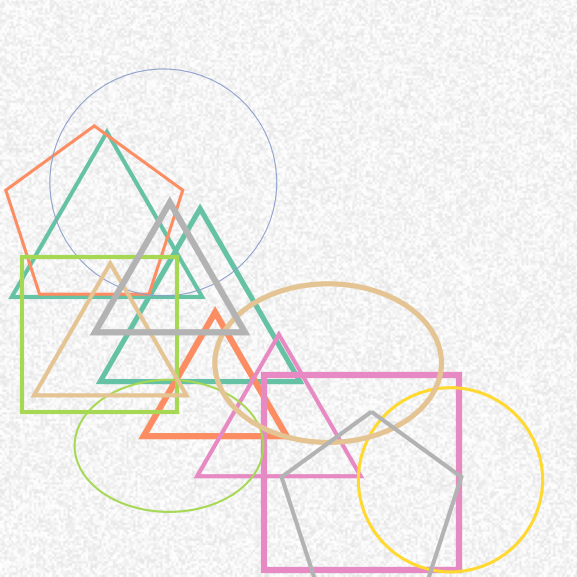[{"shape": "triangle", "thickness": 2.5, "radius": 1.0, "center": [0.346, 0.438]}, {"shape": "triangle", "thickness": 2, "radius": 0.95, "center": [0.185, 0.58]}, {"shape": "triangle", "thickness": 3, "radius": 0.71, "center": [0.373, 0.315]}, {"shape": "pentagon", "thickness": 1.5, "radius": 0.81, "center": [0.163, 0.62]}, {"shape": "circle", "thickness": 0.5, "radius": 0.98, "center": [0.283, 0.683]}, {"shape": "triangle", "thickness": 2, "radius": 0.82, "center": [0.483, 0.256]}, {"shape": "square", "thickness": 3, "radius": 0.84, "center": [0.626, 0.181]}, {"shape": "oval", "thickness": 1, "radius": 0.82, "center": [0.293, 0.227]}, {"shape": "square", "thickness": 2, "radius": 0.67, "center": [0.173, 0.42]}, {"shape": "circle", "thickness": 1.5, "radius": 0.8, "center": [0.78, 0.168]}, {"shape": "oval", "thickness": 2.5, "radius": 0.98, "center": [0.568, 0.37]}, {"shape": "triangle", "thickness": 2, "radius": 0.76, "center": [0.191, 0.391]}, {"shape": "pentagon", "thickness": 2, "radius": 0.82, "center": [0.643, 0.123]}, {"shape": "triangle", "thickness": 3, "radius": 0.75, "center": [0.294, 0.499]}]